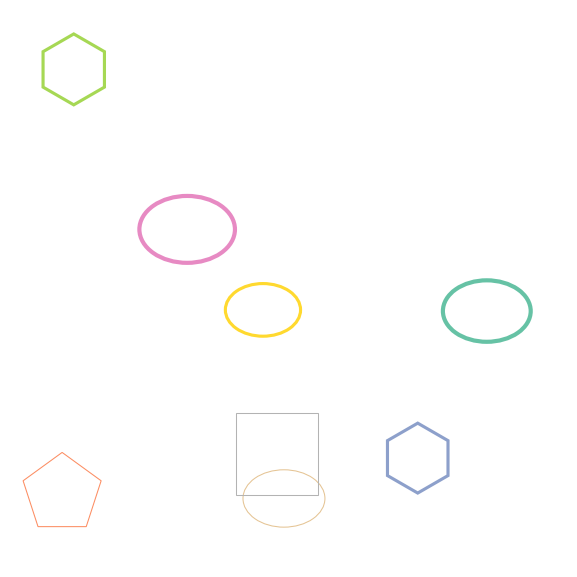[{"shape": "oval", "thickness": 2, "radius": 0.38, "center": [0.843, 0.461]}, {"shape": "pentagon", "thickness": 0.5, "radius": 0.36, "center": [0.108, 0.145]}, {"shape": "hexagon", "thickness": 1.5, "radius": 0.3, "center": [0.723, 0.206]}, {"shape": "oval", "thickness": 2, "radius": 0.41, "center": [0.324, 0.602]}, {"shape": "hexagon", "thickness": 1.5, "radius": 0.31, "center": [0.128, 0.879]}, {"shape": "oval", "thickness": 1.5, "radius": 0.33, "center": [0.455, 0.463]}, {"shape": "oval", "thickness": 0.5, "radius": 0.35, "center": [0.492, 0.136]}, {"shape": "square", "thickness": 0.5, "radius": 0.35, "center": [0.48, 0.213]}]